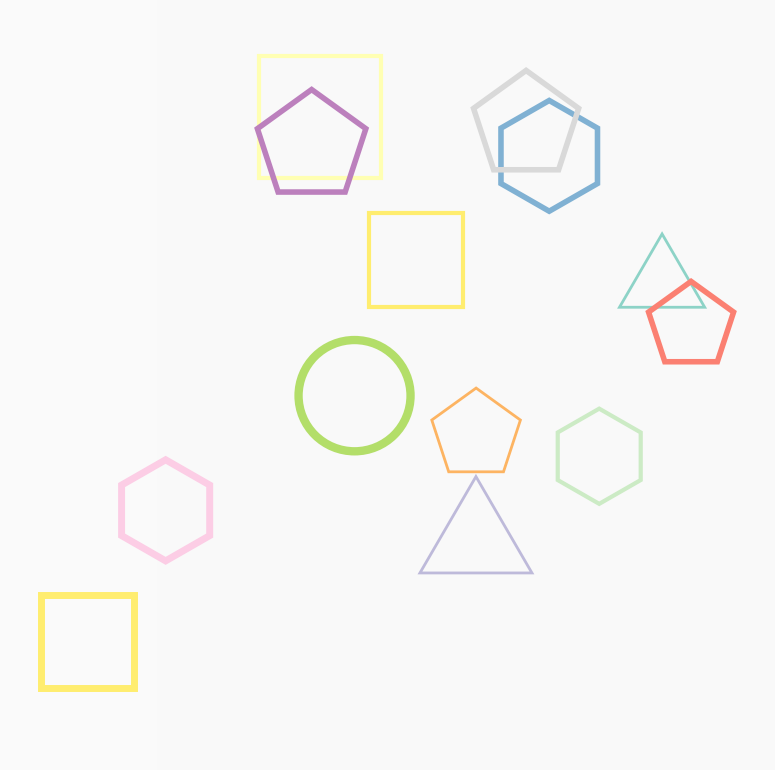[{"shape": "triangle", "thickness": 1, "radius": 0.32, "center": [0.854, 0.633]}, {"shape": "square", "thickness": 1.5, "radius": 0.39, "center": [0.413, 0.848]}, {"shape": "triangle", "thickness": 1, "radius": 0.42, "center": [0.614, 0.298]}, {"shape": "pentagon", "thickness": 2, "radius": 0.29, "center": [0.892, 0.577]}, {"shape": "hexagon", "thickness": 2, "radius": 0.36, "center": [0.709, 0.798]}, {"shape": "pentagon", "thickness": 1, "radius": 0.3, "center": [0.614, 0.436]}, {"shape": "circle", "thickness": 3, "radius": 0.36, "center": [0.457, 0.486]}, {"shape": "hexagon", "thickness": 2.5, "radius": 0.33, "center": [0.214, 0.337]}, {"shape": "pentagon", "thickness": 2, "radius": 0.36, "center": [0.679, 0.837]}, {"shape": "pentagon", "thickness": 2, "radius": 0.37, "center": [0.402, 0.81]}, {"shape": "hexagon", "thickness": 1.5, "radius": 0.31, "center": [0.773, 0.407]}, {"shape": "square", "thickness": 2.5, "radius": 0.3, "center": [0.113, 0.167]}, {"shape": "square", "thickness": 1.5, "radius": 0.3, "center": [0.537, 0.662]}]